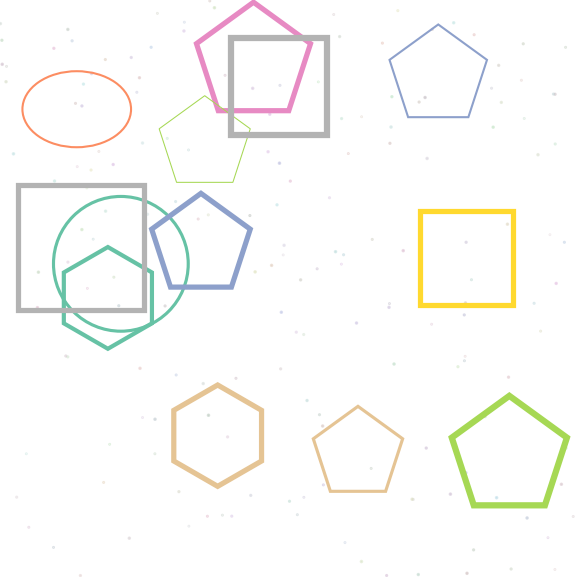[{"shape": "circle", "thickness": 1.5, "radius": 0.58, "center": [0.209, 0.542]}, {"shape": "hexagon", "thickness": 2, "radius": 0.44, "center": [0.187, 0.483]}, {"shape": "oval", "thickness": 1, "radius": 0.47, "center": [0.133, 0.81]}, {"shape": "pentagon", "thickness": 2.5, "radius": 0.45, "center": [0.348, 0.575]}, {"shape": "pentagon", "thickness": 1, "radius": 0.44, "center": [0.759, 0.868]}, {"shape": "pentagon", "thickness": 2.5, "radius": 0.52, "center": [0.439, 0.891]}, {"shape": "pentagon", "thickness": 3, "radius": 0.52, "center": [0.882, 0.209]}, {"shape": "pentagon", "thickness": 0.5, "radius": 0.41, "center": [0.354, 0.75]}, {"shape": "square", "thickness": 2.5, "radius": 0.4, "center": [0.808, 0.553]}, {"shape": "pentagon", "thickness": 1.5, "radius": 0.41, "center": [0.62, 0.214]}, {"shape": "hexagon", "thickness": 2.5, "radius": 0.44, "center": [0.377, 0.245]}, {"shape": "square", "thickness": 3, "radius": 0.42, "center": [0.483, 0.849]}, {"shape": "square", "thickness": 2.5, "radius": 0.54, "center": [0.14, 0.571]}]